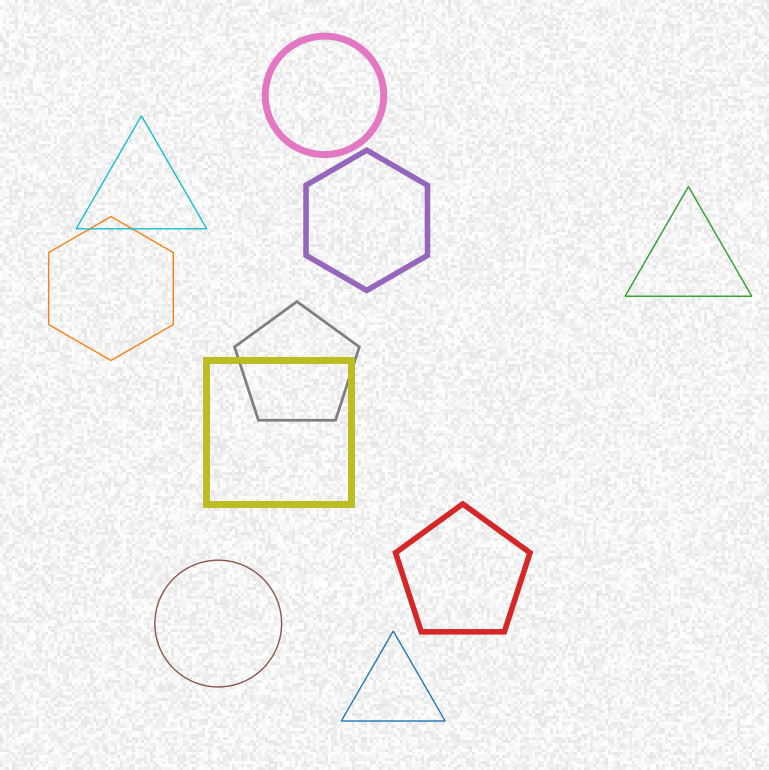[{"shape": "triangle", "thickness": 0.5, "radius": 0.39, "center": [0.511, 0.103]}, {"shape": "hexagon", "thickness": 0.5, "radius": 0.47, "center": [0.144, 0.625]}, {"shape": "triangle", "thickness": 0.5, "radius": 0.47, "center": [0.894, 0.663]}, {"shape": "pentagon", "thickness": 2, "radius": 0.46, "center": [0.601, 0.254]}, {"shape": "hexagon", "thickness": 2, "radius": 0.46, "center": [0.476, 0.714]}, {"shape": "circle", "thickness": 0.5, "radius": 0.41, "center": [0.283, 0.19]}, {"shape": "circle", "thickness": 2.5, "radius": 0.38, "center": [0.421, 0.876]}, {"shape": "pentagon", "thickness": 1, "radius": 0.43, "center": [0.386, 0.523]}, {"shape": "square", "thickness": 2.5, "radius": 0.47, "center": [0.362, 0.439]}, {"shape": "triangle", "thickness": 0.5, "radius": 0.49, "center": [0.184, 0.752]}]